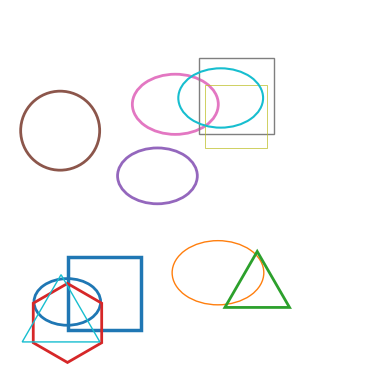[{"shape": "square", "thickness": 2.5, "radius": 0.47, "center": [0.27, 0.237]}, {"shape": "oval", "thickness": 2, "radius": 0.43, "center": [0.175, 0.216]}, {"shape": "oval", "thickness": 1, "radius": 0.6, "center": [0.566, 0.292]}, {"shape": "triangle", "thickness": 2, "radius": 0.48, "center": [0.668, 0.25]}, {"shape": "hexagon", "thickness": 2, "radius": 0.51, "center": [0.175, 0.161]}, {"shape": "oval", "thickness": 2, "radius": 0.52, "center": [0.409, 0.543]}, {"shape": "circle", "thickness": 2, "radius": 0.51, "center": [0.156, 0.661]}, {"shape": "oval", "thickness": 2, "radius": 0.56, "center": [0.455, 0.729]}, {"shape": "square", "thickness": 1, "radius": 0.49, "center": [0.614, 0.751]}, {"shape": "square", "thickness": 0.5, "radius": 0.41, "center": [0.613, 0.697]}, {"shape": "triangle", "thickness": 1, "radius": 0.58, "center": [0.159, 0.17]}, {"shape": "oval", "thickness": 1.5, "radius": 0.55, "center": [0.573, 0.746]}]